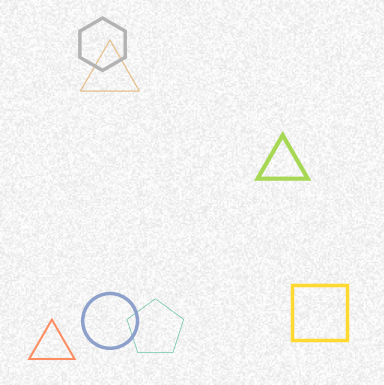[{"shape": "pentagon", "thickness": 0.5, "radius": 0.39, "center": [0.404, 0.147]}, {"shape": "triangle", "thickness": 1.5, "radius": 0.34, "center": [0.135, 0.102]}, {"shape": "circle", "thickness": 2.5, "radius": 0.36, "center": [0.286, 0.166]}, {"shape": "triangle", "thickness": 3, "radius": 0.38, "center": [0.734, 0.574]}, {"shape": "square", "thickness": 2.5, "radius": 0.36, "center": [0.829, 0.189]}, {"shape": "triangle", "thickness": 1, "radius": 0.44, "center": [0.286, 0.808]}, {"shape": "hexagon", "thickness": 2.5, "radius": 0.34, "center": [0.266, 0.885]}]